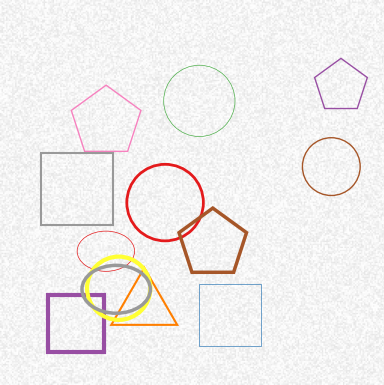[{"shape": "circle", "thickness": 2, "radius": 0.5, "center": [0.429, 0.474]}, {"shape": "oval", "thickness": 0.5, "radius": 0.37, "center": [0.275, 0.347]}, {"shape": "square", "thickness": 0.5, "radius": 0.41, "center": [0.598, 0.182]}, {"shape": "circle", "thickness": 0.5, "radius": 0.46, "center": [0.518, 0.738]}, {"shape": "pentagon", "thickness": 1, "radius": 0.36, "center": [0.886, 0.776]}, {"shape": "square", "thickness": 3, "radius": 0.37, "center": [0.197, 0.159]}, {"shape": "triangle", "thickness": 1.5, "radius": 0.49, "center": [0.375, 0.206]}, {"shape": "circle", "thickness": 3, "radius": 0.41, "center": [0.308, 0.251]}, {"shape": "circle", "thickness": 1, "radius": 0.38, "center": [0.861, 0.567]}, {"shape": "pentagon", "thickness": 2.5, "radius": 0.46, "center": [0.553, 0.367]}, {"shape": "pentagon", "thickness": 1, "radius": 0.48, "center": [0.276, 0.684]}, {"shape": "square", "thickness": 1.5, "radius": 0.47, "center": [0.2, 0.509]}, {"shape": "oval", "thickness": 2.5, "radius": 0.44, "center": [0.302, 0.249]}]